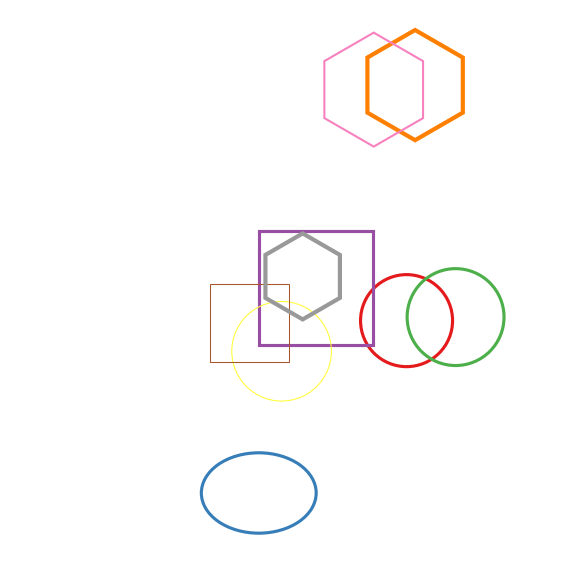[{"shape": "circle", "thickness": 1.5, "radius": 0.4, "center": [0.704, 0.444]}, {"shape": "oval", "thickness": 1.5, "radius": 0.5, "center": [0.448, 0.145]}, {"shape": "circle", "thickness": 1.5, "radius": 0.42, "center": [0.789, 0.45]}, {"shape": "square", "thickness": 1.5, "radius": 0.49, "center": [0.548, 0.501]}, {"shape": "hexagon", "thickness": 2, "radius": 0.48, "center": [0.719, 0.852]}, {"shape": "circle", "thickness": 0.5, "radius": 0.43, "center": [0.488, 0.391]}, {"shape": "square", "thickness": 0.5, "radius": 0.34, "center": [0.432, 0.44]}, {"shape": "hexagon", "thickness": 1, "radius": 0.49, "center": [0.647, 0.844]}, {"shape": "hexagon", "thickness": 2, "radius": 0.37, "center": [0.524, 0.521]}]